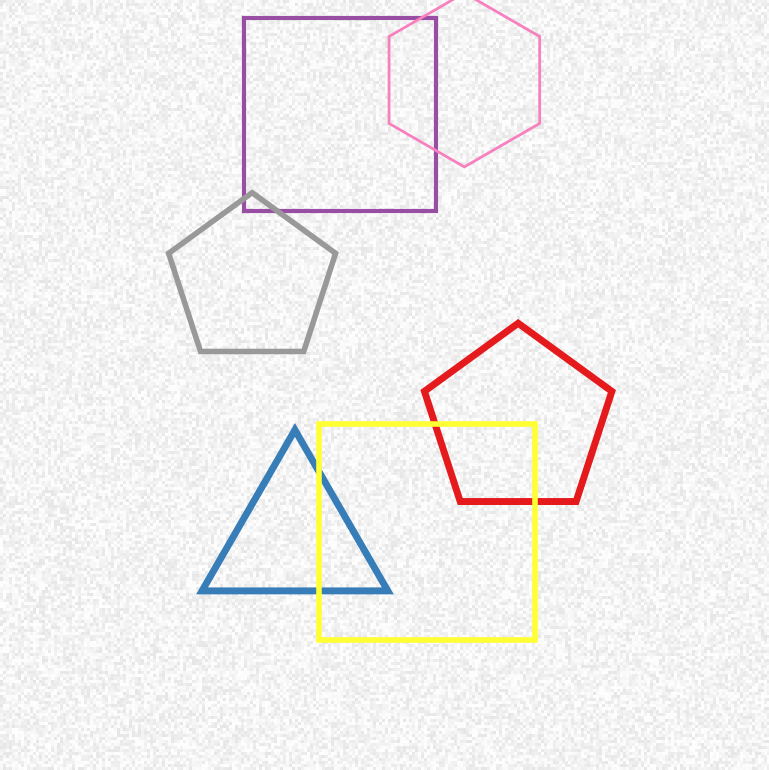[{"shape": "pentagon", "thickness": 2.5, "radius": 0.64, "center": [0.673, 0.452]}, {"shape": "triangle", "thickness": 2.5, "radius": 0.7, "center": [0.383, 0.302]}, {"shape": "square", "thickness": 1.5, "radius": 0.63, "center": [0.441, 0.851]}, {"shape": "square", "thickness": 2, "radius": 0.7, "center": [0.554, 0.309]}, {"shape": "hexagon", "thickness": 1, "radius": 0.56, "center": [0.603, 0.896]}, {"shape": "pentagon", "thickness": 2, "radius": 0.57, "center": [0.327, 0.636]}]